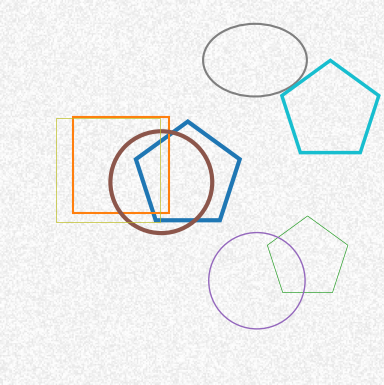[{"shape": "pentagon", "thickness": 3, "radius": 0.71, "center": [0.488, 0.543]}, {"shape": "square", "thickness": 1.5, "radius": 0.62, "center": [0.315, 0.572]}, {"shape": "pentagon", "thickness": 0.5, "radius": 0.55, "center": [0.799, 0.329]}, {"shape": "circle", "thickness": 1, "radius": 0.63, "center": [0.667, 0.271]}, {"shape": "circle", "thickness": 3, "radius": 0.66, "center": [0.419, 0.527]}, {"shape": "oval", "thickness": 1.5, "radius": 0.67, "center": [0.662, 0.844]}, {"shape": "square", "thickness": 0.5, "radius": 0.68, "center": [0.28, 0.559]}, {"shape": "pentagon", "thickness": 2.5, "radius": 0.66, "center": [0.858, 0.711]}]